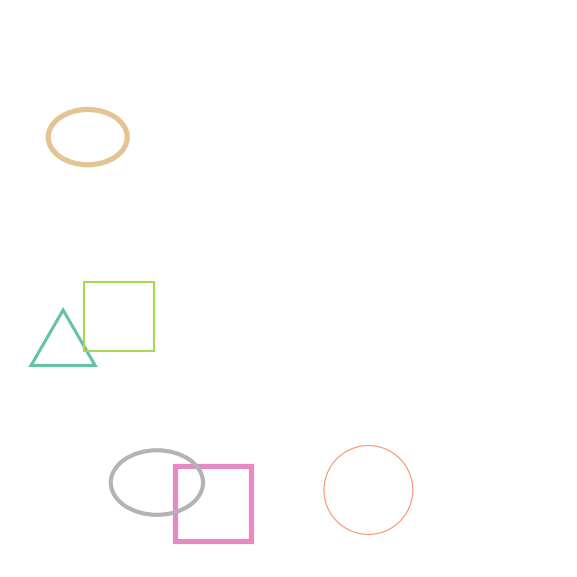[{"shape": "triangle", "thickness": 1.5, "radius": 0.32, "center": [0.109, 0.398]}, {"shape": "circle", "thickness": 0.5, "radius": 0.38, "center": [0.638, 0.151]}, {"shape": "square", "thickness": 2.5, "radius": 0.33, "center": [0.369, 0.127]}, {"shape": "square", "thickness": 1, "radius": 0.3, "center": [0.206, 0.451]}, {"shape": "oval", "thickness": 2.5, "radius": 0.34, "center": [0.152, 0.762]}, {"shape": "oval", "thickness": 2, "radius": 0.4, "center": [0.272, 0.164]}]